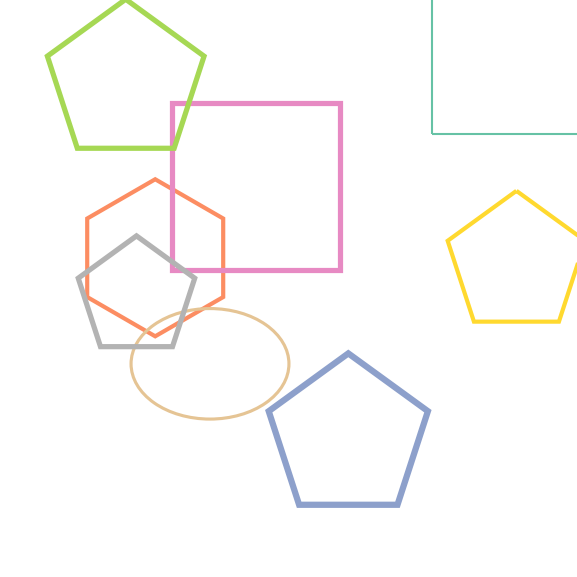[{"shape": "square", "thickness": 1, "radius": 0.64, "center": [0.877, 0.896]}, {"shape": "hexagon", "thickness": 2, "radius": 0.68, "center": [0.269, 0.553]}, {"shape": "pentagon", "thickness": 3, "radius": 0.72, "center": [0.603, 0.242]}, {"shape": "square", "thickness": 2.5, "radius": 0.73, "center": [0.443, 0.676]}, {"shape": "pentagon", "thickness": 2.5, "radius": 0.71, "center": [0.218, 0.858]}, {"shape": "pentagon", "thickness": 2, "radius": 0.63, "center": [0.894, 0.543]}, {"shape": "oval", "thickness": 1.5, "radius": 0.68, "center": [0.364, 0.369]}, {"shape": "pentagon", "thickness": 2.5, "radius": 0.53, "center": [0.236, 0.485]}]